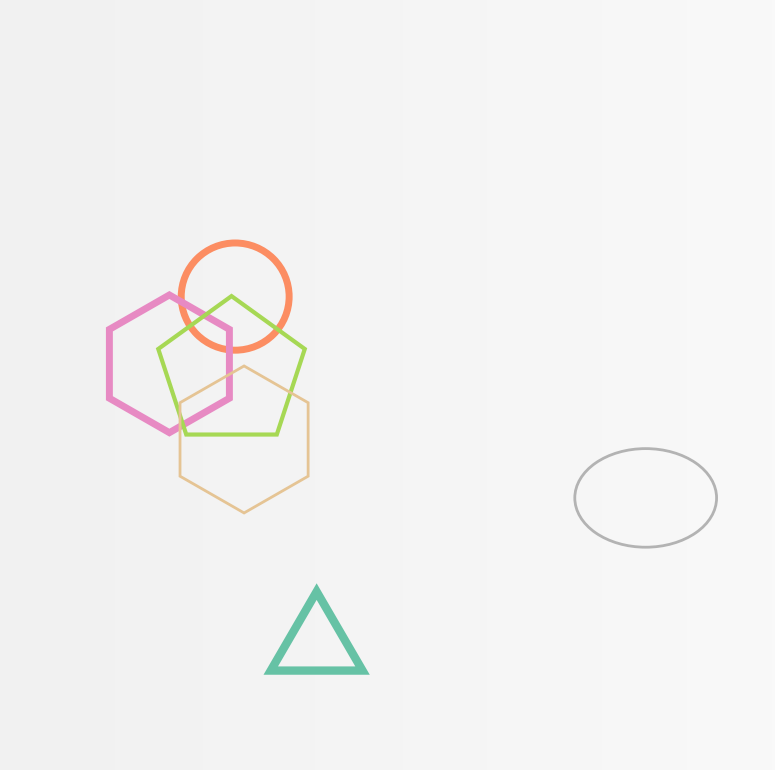[{"shape": "triangle", "thickness": 3, "radius": 0.34, "center": [0.409, 0.163]}, {"shape": "circle", "thickness": 2.5, "radius": 0.35, "center": [0.303, 0.615]}, {"shape": "hexagon", "thickness": 2.5, "radius": 0.45, "center": [0.219, 0.528]}, {"shape": "pentagon", "thickness": 1.5, "radius": 0.5, "center": [0.299, 0.516]}, {"shape": "hexagon", "thickness": 1, "radius": 0.48, "center": [0.315, 0.429]}, {"shape": "oval", "thickness": 1, "radius": 0.46, "center": [0.833, 0.353]}]